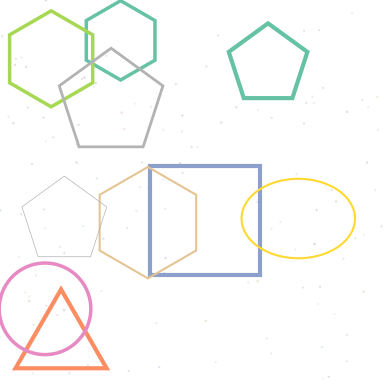[{"shape": "pentagon", "thickness": 3, "radius": 0.54, "center": [0.696, 0.832]}, {"shape": "hexagon", "thickness": 2.5, "radius": 0.51, "center": [0.313, 0.895]}, {"shape": "triangle", "thickness": 3, "radius": 0.68, "center": [0.159, 0.112]}, {"shape": "square", "thickness": 3, "radius": 0.71, "center": [0.532, 0.427]}, {"shape": "circle", "thickness": 2.5, "radius": 0.59, "center": [0.117, 0.198]}, {"shape": "hexagon", "thickness": 2.5, "radius": 0.62, "center": [0.133, 0.847]}, {"shape": "oval", "thickness": 1.5, "radius": 0.74, "center": [0.775, 0.432]}, {"shape": "hexagon", "thickness": 1.5, "radius": 0.72, "center": [0.384, 0.422]}, {"shape": "pentagon", "thickness": 0.5, "radius": 0.58, "center": [0.167, 0.427]}, {"shape": "pentagon", "thickness": 2, "radius": 0.71, "center": [0.289, 0.733]}]